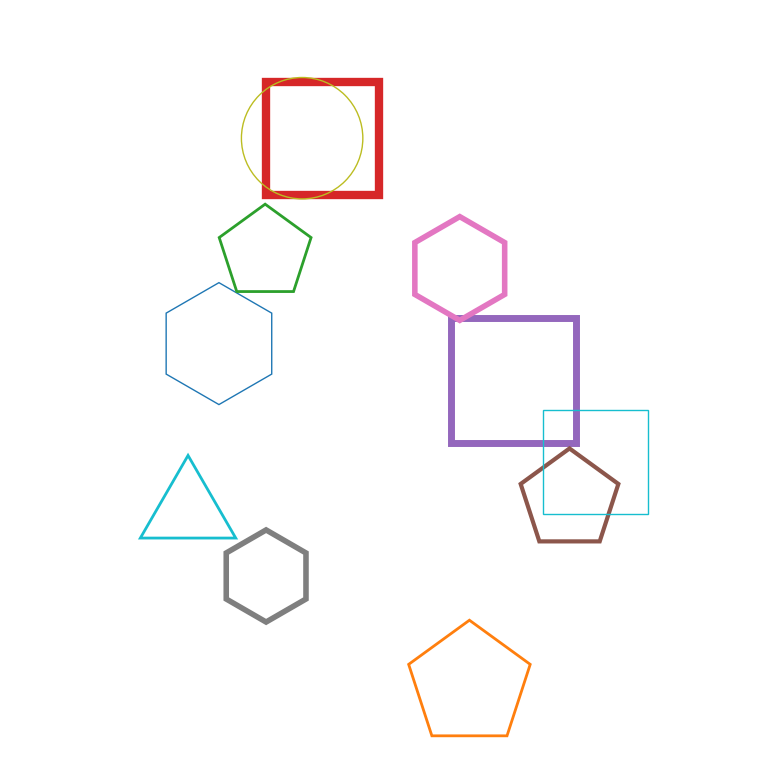[{"shape": "hexagon", "thickness": 0.5, "radius": 0.4, "center": [0.284, 0.554]}, {"shape": "pentagon", "thickness": 1, "radius": 0.41, "center": [0.61, 0.112]}, {"shape": "pentagon", "thickness": 1, "radius": 0.31, "center": [0.344, 0.672]}, {"shape": "square", "thickness": 3, "radius": 0.37, "center": [0.419, 0.821]}, {"shape": "square", "thickness": 2.5, "radius": 0.41, "center": [0.667, 0.506]}, {"shape": "pentagon", "thickness": 1.5, "radius": 0.33, "center": [0.74, 0.351]}, {"shape": "hexagon", "thickness": 2, "radius": 0.34, "center": [0.597, 0.651]}, {"shape": "hexagon", "thickness": 2, "radius": 0.3, "center": [0.346, 0.252]}, {"shape": "circle", "thickness": 0.5, "radius": 0.39, "center": [0.392, 0.821]}, {"shape": "square", "thickness": 0.5, "radius": 0.34, "center": [0.773, 0.4]}, {"shape": "triangle", "thickness": 1, "radius": 0.36, "center": [0.244, 0.337]}]